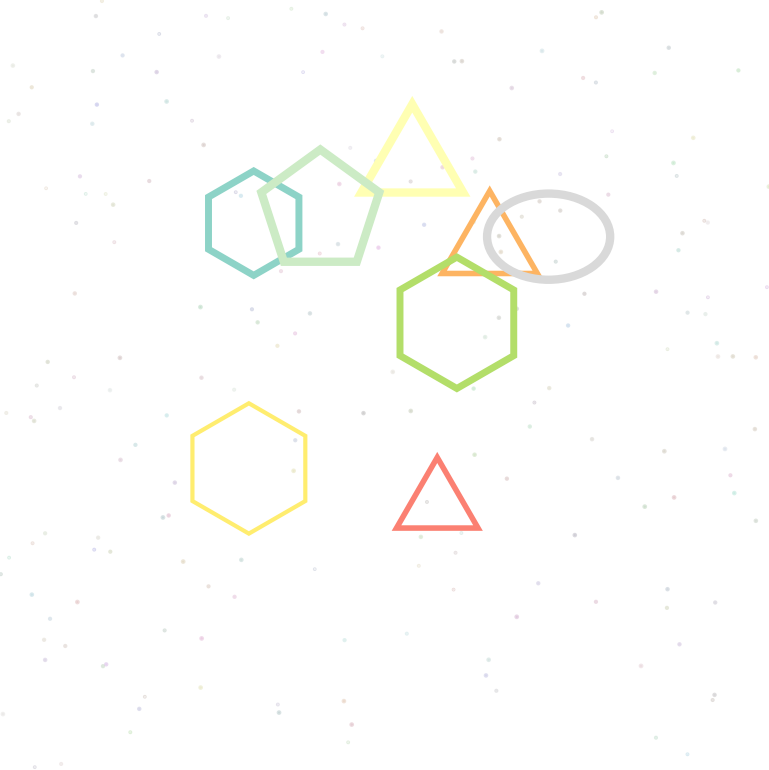[{"shape": "hexagon", "thickness": 2.5, "radius": 0.34, "center": [0.329, 0.71]}, {"shape": "triangle", "thickness": 3, "radius": 0.38, "center": [0.535, 0.788]}, {"shape": "triangle", "thickness": 2, "radius": 0.31, "center": [0.568, 0.345]}, {"shape": "triangle", "thickness": 2, "radius": 0.36, "center": [0.636, 0.681]}, {"shape": "hexagon", "thickness": 2.5, "radius": 0.43, "center": [0.593, 0.581]}, {"shape": "oval", "thickness": 3, "radius": 0.4, "center": [0.712, 0.693]}, {"shape": "pentagon", "thickness": 3, "radius": 0.4, "center": [0.416, 0.725]}, {"shape": "hexagon", "thickness": 1.5, "radius": 0.42, "center": [0.323, 0.392]}]